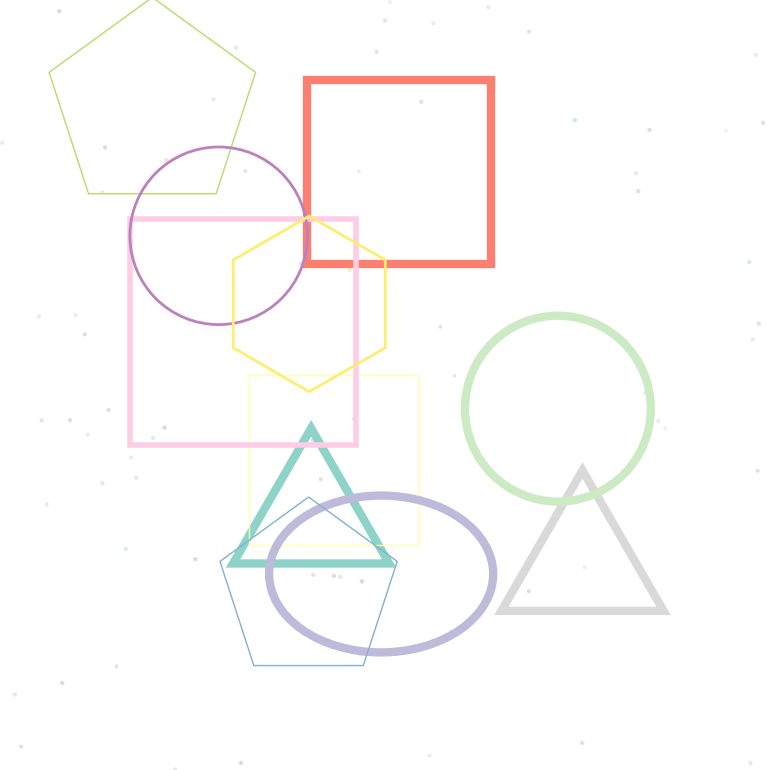[{"shape": "triangle", "thickness": 3, "radius": 0.59, "center": [0.404, 0.327]}, {"shape": "square", "thickness": 0.5, "radius": 0.55, "center": [0.434, 0.402]}, {"shape": "oval", "thickness": 3, "radius": 0.73, "center": [0.495, 0.255]}, {"shape": "square", "thickness": 3, "radius": 0.6, "center": [0.518, 0.776]}, {"shape": "pentagon", "thickness": 0.5, "radius": 0.6, "center": [0.401, 0.234]}, {"shape": "pentagon", "thickness": 0.5, "radius": 0.7, "center": [0.198, 0.862]}, {"shape": "square", "thickness": 2, "radius": 0.73, "center": [0.316, 0.569]}, {"shape": "triangle", "thickness": 3, "radius": 0.61, "center": [0.756, 0.267]}, {"shape": "circle", "thickness": 1, "radius": 0.58, "center": [0.284, 0.694]}, {"shape": "circle", "thickness": 3, "radius": 0.6, "center": [0.725, 0.469]}, {"shape": "hexagon", "thickness": 1, "radius": 0.57, "center": [0.402, 0.605]}]